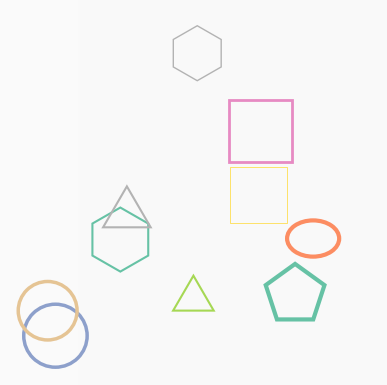[{"shape": "pentagon", "thickness": 3, "radius": 0.4, "center": [0.762, 0.235]}, {"shape": "hexagon", "thickness": 1.5, "radius": 0.42, "center": [0.311, 0.378]}, {"shape": "oval", "thickness": 3, "radius": 0.34, "center": [0.808, 0.38]}, {"shape": "circle", "thickness": 2.5, "radius": 0.41, "center": [0.143, 0.128]}, {"shape": "square", "thickness": 2, "radius": 0.41, "center": [0.673, 0.659]}, {"shape": "triangle", "thickness": 1.5, "radius": 0.3, "center": [0.499, 0.223]}, {"shape": "square", "thickness": 0.5, "radius": 0.37, "center": [0.667, 0.493]}, {"shape": "circle", "thickness": 2.5, "radius": 0.38, "center": [0.123, 0.193]}, {"shape": "hexagon", "thickness": 1, "radius": 0.36, "center": [0.509, 0.862]}, {"shape": "triangle", "thickness": 1.5, "radius": 0.35, "center": [0.327, 0.445]}]